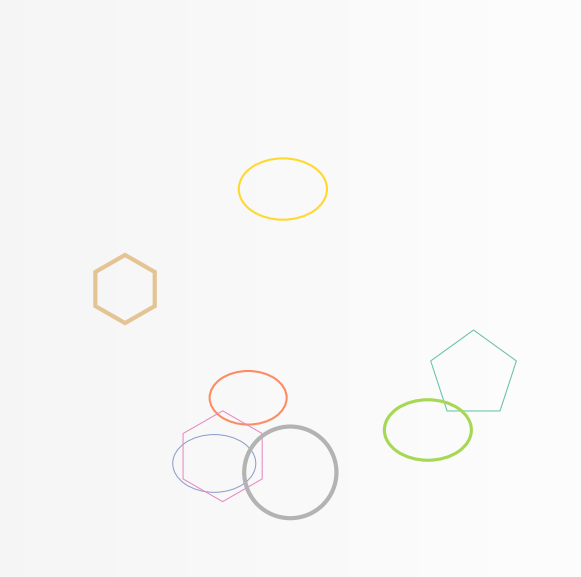[{"shape": "pentagon", "thickness": 0.5, "radius": 0.39, "center": [0.815, 0.35]}, {"shape": "oval", "thickness": 1, "radius": 0.33, "center": [0.427, 0.31]}, {"shape": "oval", "thickness": 0.5, "radius": 0.36, "center": [0.369, 0.197]}, {"shape": "hexagon", "thickness": 0.5, "radius": 0.39, "center": [0.383, 0.209]}, {"shape": "oval", "thickness": 1.5, "radius": 0.37, "center": [0.736, 0.255]}, {"shape": "oval", "thickness": 1, "radius": 0.38, "center": [0.487, 0.672]}, {"shape": "hexagon", "thickness": 2, "radius": 0.29, "center": [0.215, 0.499]}, {"shape": "circle", "thickness": 2, "radius": 0.4, "center": [0.499, 0.181]}]